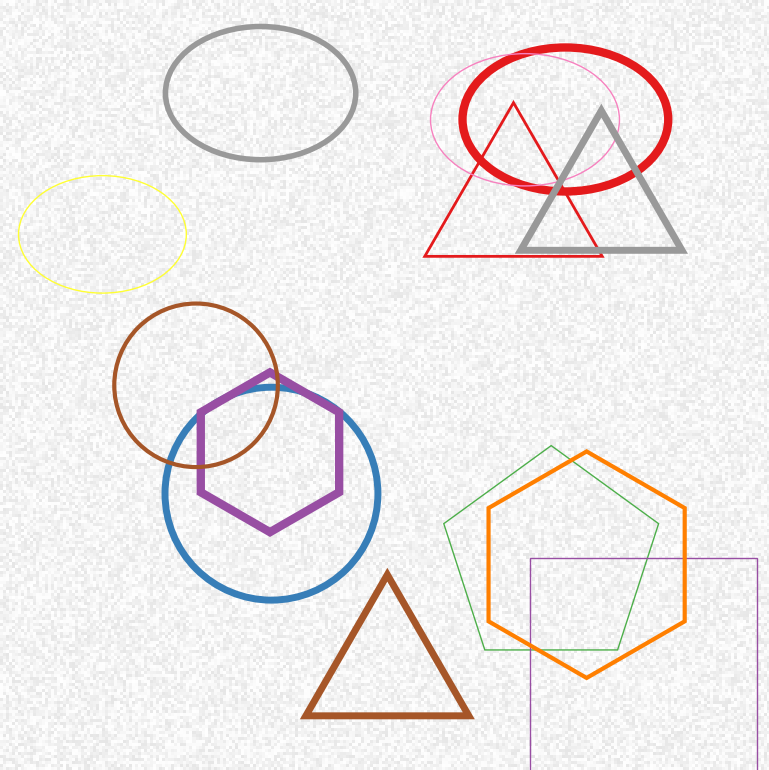[{"shape": "triangle", "thickness": 1, "radius": 0.67, "center": [0.667, 0.734]}, {"shape": "oval", "thickness": 3, "radius": 0.67, "center": [0.734, 0.845]}, {"shape": "circle", "thickness": 2.5, "radius": 0.69, "center": [0.353, 0.359]}, {"shape": "pentagon", "thickness": 0.5, "radius": 0.73, "center": [0.716, 0.275]}, {"shape": "hexagon", "thickness": 3, "radius": 0.52, "center": [0.351, 0.413]}, {"shape": "square", "thickness": 0.5, "radius": 0.74, "center": [0.836, 0.128]}, {"shape": "hexagon", "thickness": 1.5, "radius": 0.74, "center": [0.762, 0.267]}, {"shape": "oval", "thickness": 0.5, "radius": 0.54, "center": [0.133, 0.696]}, {"shape": "triangle", "thickness": 2.5, "radius": 0.61, "center": [0.503, 0.131]}, {"shape": "circle", "thickness": 1.5, "radius": 0.53, "center": [0.255, 0.5]}, {"shape": "oval", "thickness": 0.5, "radius": 0.61, "center": [0.682, 0.844]}, {"shape": "triangle", "thickness": 2.5, "radius": 0.6, "center": [0.781, 0.735]}, {"shape": "oval", "thickness": 2, "radius": 0.62, "center": [0.338, 0.879]}]